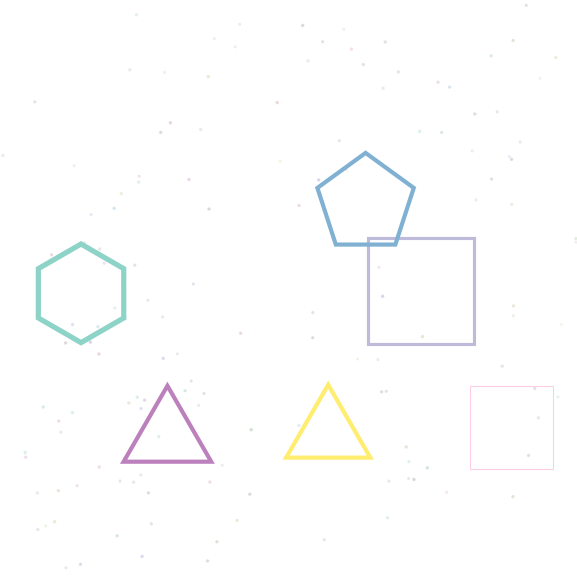[{"shape": "hexagon", "thickness": 2.5, "radius": 0.43, "center": [0.14, 0.491]}, {"shape": "square", "thickness": 1.5, "radius": 0.46, "center": [0.729, 0.495]}, {"shape": "pentagon", "thickness": 2, "radius": 0.44, "center": [0.633, 0.647]}, {"shape": "square", "thickness": 0.5, "radius": 0.36, "center": [0.886, 0.259]}, {"shape": "triangle", "thickness": 2, "radius": 0.44, "center": [0.29, 0.243]}, {"shape": "triangle", "thickness": 2, "radius": 0.42, "center": [0.568, 0.249]}]